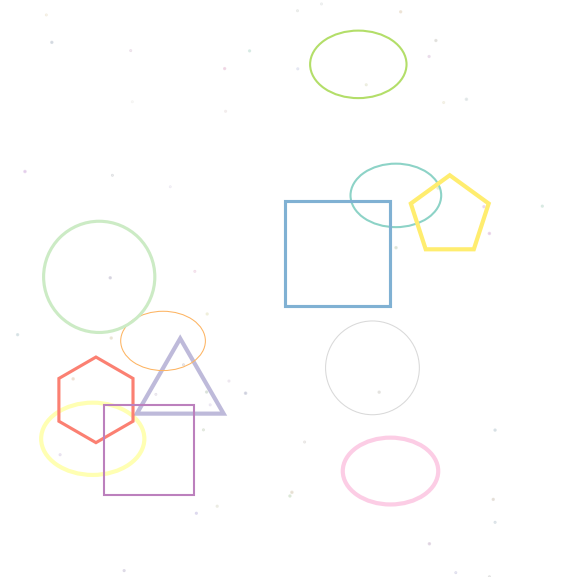[{"shape": "oval", "thickness": 1, "radius": 0.39, "center": [0.685, 0.661]}, {"shape": "oval", "thickness": 2, "radius": 0.45, "center": [0.161, 0.239]}, {"shape": "triangle", "thickness": 2, "radius": 0.43, "center": [0.312, 0.326]}, {"shape": "hexagon", "thickness": 1.5, "radius": 0.37, "center": [0.166, 0.307]}, {"shape": "square", "thickness": 1.5, "radius": 0.46, "center": [0.585, 0.56]}, {"shape": "oval", "thickness": 0.5, "radius": 0.37, "center": [0.282, 0.409]}, {"shape": "oval", "thickness": 1, "radius": 0.42, "center": [0.62, 0.888]}, {"shape": "oval", "thickness": 2, "radius": 0.41, "center": [0.676, 0.183]}, {"shape": "circle", "thickness": 0.5, "radius": 0.41, "center": [0.645, 0.362]}, {"shape": "square", "thickness": 1, "radius": 0.39, "center": [0.258, 0.22]}, {"shape": "circle", "thickness": 1.5, "radius": 0.48, "center": [0.172, 0.52]}, {"shape": "pentagon", "thickness": 2, "radius": 0.35, "center": [0.779, 0.625]}]